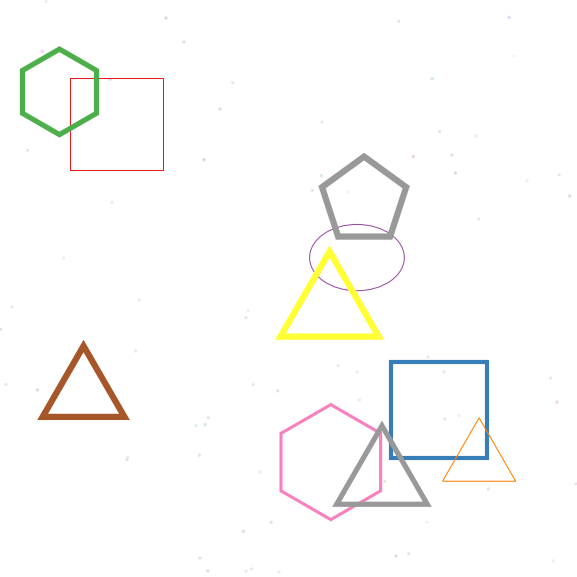[{"shape": "square", "thickness": 0.5, "radius": 0.4, "center": [0.202, 0.784]}, {"shape": "square", "thickness": 2, "radius": 0.41, "center": [0.76, 0.29]}, {"shape": "hexagon", "thickness": 2.5, "radius": 0.37, "center": [0.103, 0.84]}, {"shape": "oval", "thickness": 0.5, "radius": 0.41, "center": [0.618, 0.553]}, {"shape": "triangle", "thickness": 0.5, "radius": 0.37, "center": [0.83, 0.202]}, {"shape": "triangle", "thickness": 3, "radius": 0.49, "center": [0.571, 0.465]}, {"shape": "triangle", "thickness": 3, "radius": 0.41, "center": [0.145, 0.318]}, {"shape": "hexagon", "thickness": 1.5, "radius": 0.5, "center": [0.573, 0.199]}, {"shape": "pentagon", "thickness": 3, "radius": 0.38, "center": [0.631, 0.651]}, {"shape": "triangle", "thickness": 2.5, "radius": 0.45, "center": [0.661, 0.171]}]